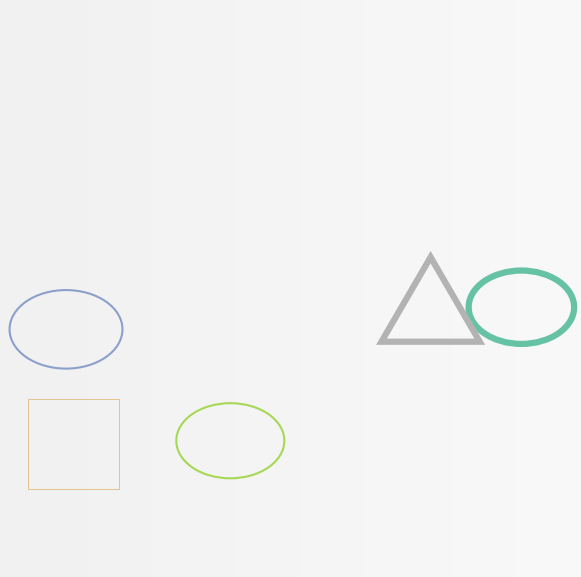[{"shape": "oval", "thickness": 3, "radius": 0.45, "center": [0.897, 0.467]}, {"shape": "oval", "thickness": 1, "radius": 0.49, "center": [0.114, 0.429]}, {"shape": "oval", "thickness": 1, "radius": 0.46, "center": [0.396, 0.236]}, {"shape": "square", "thickness": 0.5, "radius": 0.39, "center": [0.127, 0.231]}, {"shape": "triangle", "thickness": 3, "radius": 0.49, "center": [0.741, 0.456]}]